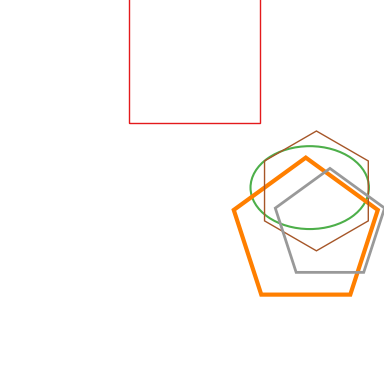[{"shape": "square", "thickness": 1, "radius": 0.85, "center": [0.504, 0.85]}, {"shape": "oval", "thickness": 1.5, "radius": 0.77, "center": [0.804, 0.513]}, {"shape": "pentagon", "thickness": 3, "radius": 0.98, "center": [0.794, 0.394]}, {"shape": "hexagon", "thickness": 1, "radius": 0.78, "center": [0.822, 0.504]}, {"shape": "pentagon", "thickness": 2, "radius": 0.75, "center": [0.857, 0.413]}]